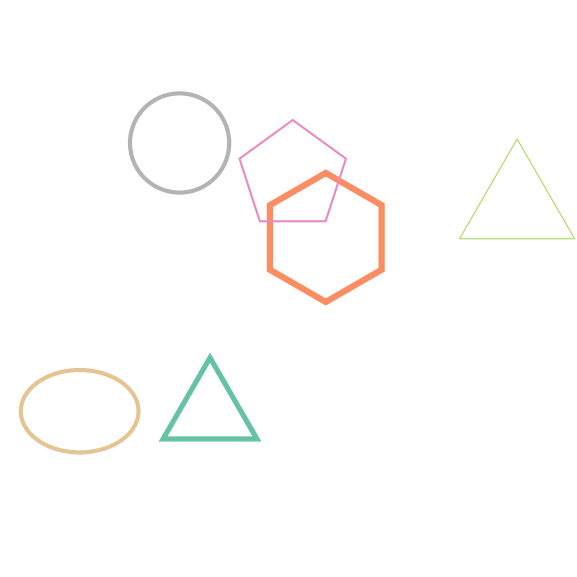[{"shape": "triangle", "thickness": 2.5, "radius": 0.47, "center": [0.364, 0.286]}, {"shape": "hexagon", "thickness": 3, "radius": 0.56, "center": [0.564, 0.588]}, {"shape": "pentagon", "thickness": 1, "radius": 0.48, "center": [0.507, 0.694]}, {"shape": "triangle", "thickness": 0.5, "radius": 0.58, "center": [0.895, 0.643]}, {"shape": "oval", "thickness": 2, "radius": 0.51, "center": [0.138, 0.287]}, {"shape": "circle", "thickness": 2, "radius": 0.43, "center": [0.311, 0.752]}]